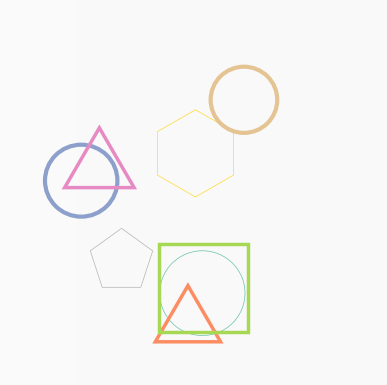[{"shape": "circle", "thickness": 0.5, "radius": 0.55, "center": [0.522, 0.239]}, {"shape": "triangle", "thickness": 2.5, "radius": 0.49, "center": [0.485, 0.161]}, {"shape": "circle", "thickness": 3, "radius": 0.47, "center": [0.21, 0.531]}, {"shape": "triangle", "thickness": 2.5, "radius": 0.52, "center": [0.256, 0.564]}, {"shape": "square", "thickness": 2.5, "radius": 0.57, "center": [0.525, 0.252]}, {"shape": "hexagon", "thickness": 0.5, "radius": 0.57, "center": [0.504, 0.602]}, {"shape": "circle", "thickness": 3, "radius": 0.43, "center": [0.63, 0.741]}, {"shape": "pentagon", "thickness": 0.5, "radius": 0.42, "center": [0.314, 0.322]}]